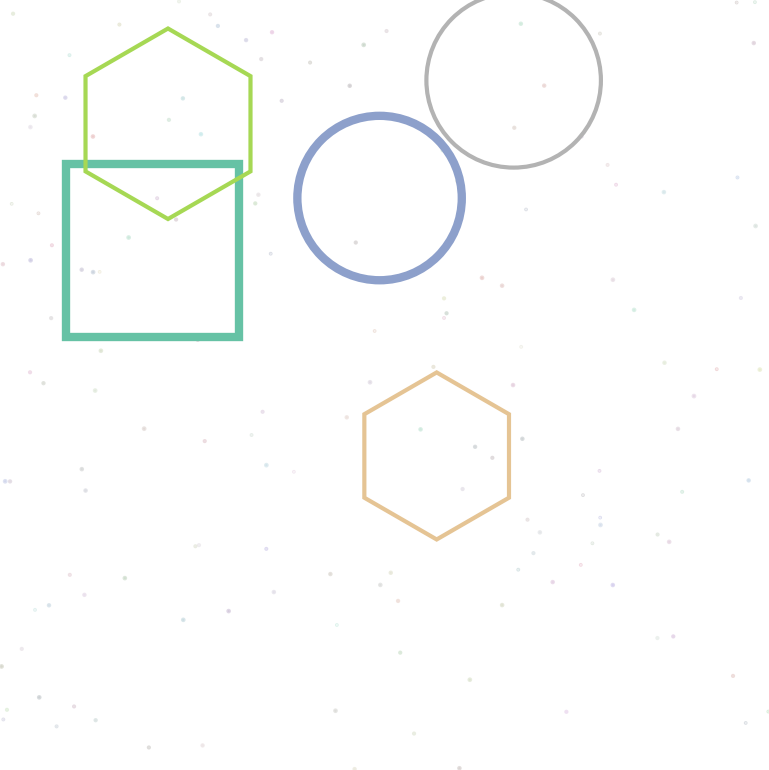[{"shape": "square", "thickness": 3, "radius": 0.56, "center": [0.198, 0.674]}, {"shape": "circle", "thickness": 3, "radius": 0.53, "center": [0.493, 0.743]}, {"shape": "hexagon", "thickness": 1.5, "radius": 0.62, "center": [0.218, 0.839]}, {"shape": "hexagon", "thickness": 1.5, "radius": 0.54, "center": [0.567, 0.408]}, {"shape": "circle", "thickness": 1.5, "radius": 0.57, "center": [0.667, 0.896]}]